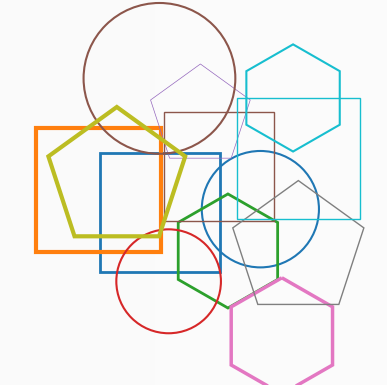[{"shape": "square", "thickness": 2, "radius": 0.78, "center": [0.412, 0.448]}, {"shape": "circle", "thickness": 1.5, "radius": 0.76, "center": [0.672, 0.457]}, {"shape": "square", "thickness": 3, "radius": 0.81, "center": [0.255, 0.507]}, {"shape": "hexagon", "thickness": 2, "radius": 0.74, "center": [0.588, 0.348]}, {"shape": "circle", "thickness": 1.5, "radius": 0.67, "center": [0.435, 0.269]}, {"shape": "pentagon", "thickness": 0.5, "radius": 0.68, "center": [0.517, 0.699]}, {"shape": "square", "thickness": 1, "radius": 0.71, "center": [0.566, 0.568]}, {"shape": "circle", "thickness": 1.5, "radius": 0.98, "center": [0.411, 0.796]}, {"shape": "hexagon", "thickness": 2.5, "radius": 0.75, "center": [0.727, 0.127]}, {"shape": "pentagon", "thickness": 1, "radius": 0.89, "center": [0.77, 0.353]}, {"shape": "pentagon", "thickness": 3, "radius": 0.93, "center": [0.301, 0.536]}, {"shape": "square", "thickness": 1, "radius": 0.79, "center": [0.771, 0.588]}, {"shape": "hexagon", "thickness": 1.5, "radius": 0.7, "center": [0.756, 0.746]}]